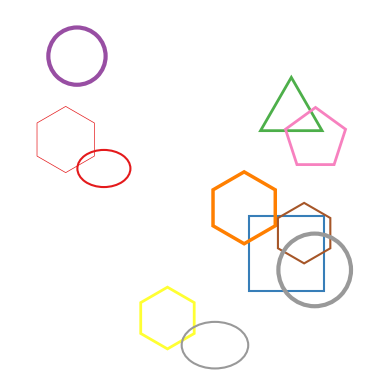[{"shape": "oval", "thickness": 1.5, "radius": 0.34, "center": [0.27, 0.562]}, {"shape": "hexagon", "thickness": 0.5, "radius": 0.43, "center": [0.171, 0.638]}, {"shape": "square", "thickness": 1.5, "radius": 0.49, "center": [0.745, 0.341]}, {"shape": "triangle", "thickness": 2, "radius": 0.46, "center": [0.757, 0.707]}, {"shape": "circle", "thickness": 3, "radius": 0.37, "center": [0.2, 0.854]}, {"shape": "hexagon", "thickness": 2.5, "radius": 0.47, "center": [0.634, 0.46]}, {"shape": "hexagon", "thickness": 2, "radius": 0.4, "center": [0.435, 0.174]}, {"shape": "hexagon", "thickness": 1.5, "radius": 0.39, "center": [0.79, 0.394]}, {"shape": "pentagon", "thickness": 2, "radius": 0.41, "center": [0.82, 0.639]}, {"shape": "oval", "thickness": 1.5, "radius": 0.43, "center": [0.558, 0.103]}, {"shape": "circle", "thickness": 3, "radius": 0.47, "center": [0.817, 0.299]}]